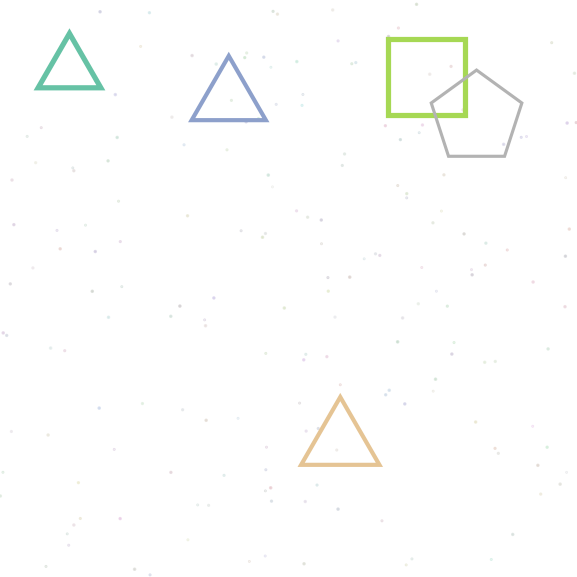[{"shape": "triangle", "thickness": 2.5, "radius": 0.31, "center": [0.12, 0.878]}, {"shape": "triangle", "thickness": 2, "radius": 0.37, "center": [0.396, 0.828]}, {"shape": "square", "thickness": 2.5, "radius": 0.33, "center": [0.739, 0.866]}, {"shape": "triangle", "thickness": 2, "radius": 0.39, "center": [0.589, 0.233]}, {"shape": "pentagon", "thickness": 1.5, "radius": 0.41, "center": [0.825, 0.795]}]